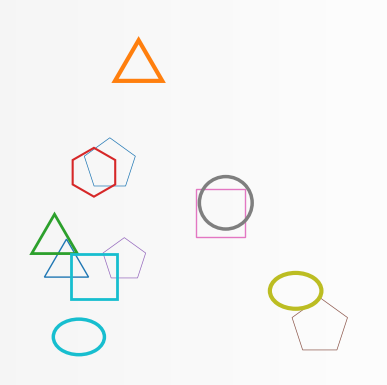[{"shape": "triangle", "thickness": 1, "radius": 0.33, "center": [0.172, 0.313]}, {"shape": "pentagon", "thickness": 0.5, "radius": 0.35, "center": [0.283, 0.573]}, {"shape": "triangle", "thickness": 3, "radius": 0.35, "center": [0.358, 0.825]}, {"shape": "triangle", "thickness": 2, "radius": 0.34, "center": [0.141, 0.375]}, {"shape": "hexagon", "thickness": 1.5, "radius": 0.32, "center": [0.242, 0.553]}, {"shape": "pentagon", "thickness": 0.5, "radius": 0.29, "center": [0.321, 0.325]}, {"shape": "pentagon", "thickness": 0.5, "radius": 0.38, "center": [0.825, 0.152]}, {"shape": "square", "thickness": 1, "radius": 0.31, "center": [0.569, 0.447]}, {"shape": "circle", "thickness": 2.5, "radius": 0.34, "center": [0.583, 0.473]}, {"shape": "oval", "thickness": 3, "radius": 0.33, "center": [0.763, 0.245]}, {"shape": "oval", "thickness": 2.5, "radius": 0.33, "center": [0.204, 0.125]}, {"shape": "square", "thickness": 2, "radius": 0.3, "center": [0.242, 0.282]}]